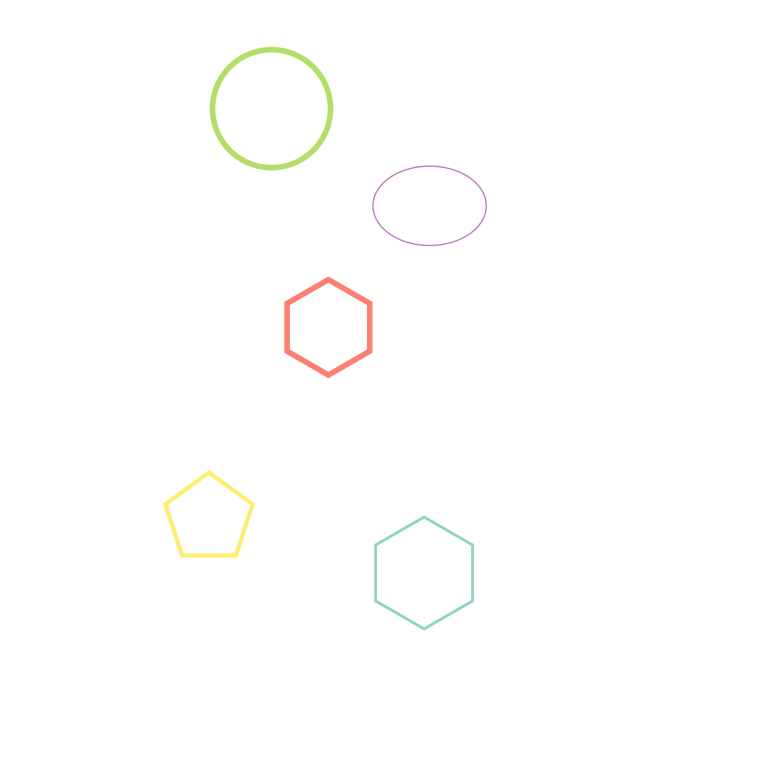[{"shape": "hexagon", "thickness": 1, "radius": 0.36, "center": [0.551, 0.256]}, {"shape": "hexagon", "thickness": 2, "radius": 0.31, "center": [0.427, 0.575]}, {"shape": "circle", "thickness": 2, "radius": 0.38, "center": [0.353, 0.859]}, {"shape": "oval", "thickness": 0.5, "radius": 0.37, "center": [0.558, 0.733]}, {"shape": "pentagon", "thickness": 1.5, "radius": 0.3, "center": [0.271, 0.327]}]